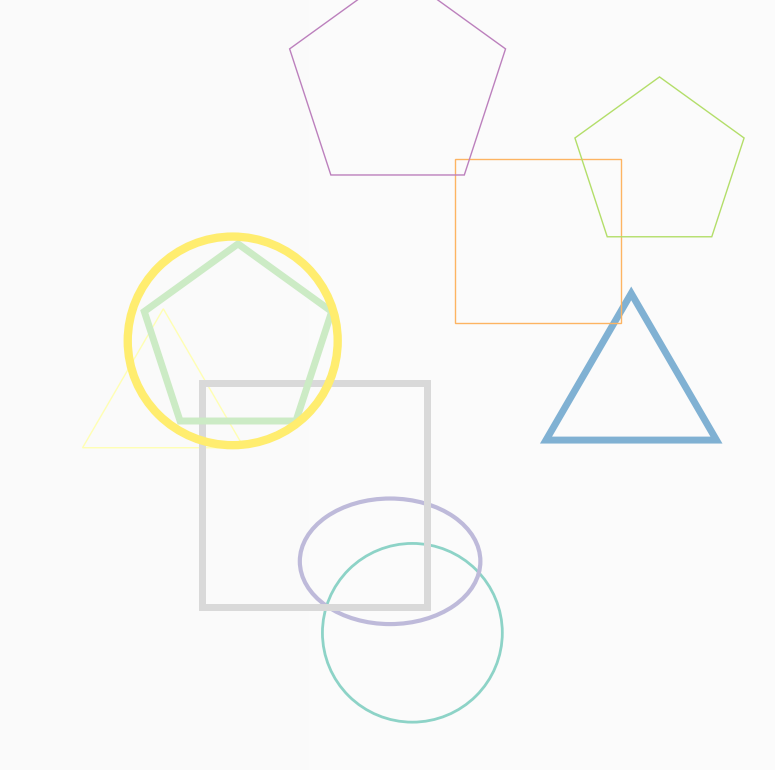[{"shape": "circle", "thickness": 1, "radius": 0.58, "center": [0.532, 0.178]}, {"shape": "triangle", "thickness": 0.5, "radius": 0.6, "center": [0.211, 0.479]}, {"shape": "oval", "thickness": 1.5, "radius": 0.58, "center": [0.503, 0.271]}, {"shape": "triangle", "thickness": 2.5, "radius": 0.63, "center": [0.814, 0.492]}, {"shape": "square", "thickness": 0.5, "radius": 0.53, "center": [0.694, 0.687]}, {"shape": "pentagon", "thickness": 0.5, "radius": 0.57, "center": [0.851, 0.785]}, {"shape": "square", "thickness": 2.5, "radius": 0.73, "center": [0.406, 0.357]}, {"shape": "pentagon", "thickness": 0.5, "radius": 0.73, "center": [0.513, 0.891]}, {"shape": "pentagon", "thickness": 2.5, "radius": 0.64, "center": [0.307, 0.556]}, {"shape": "circle", "thickness": 3, "radius": 0.68, "center": [0.3, 0.557]}]